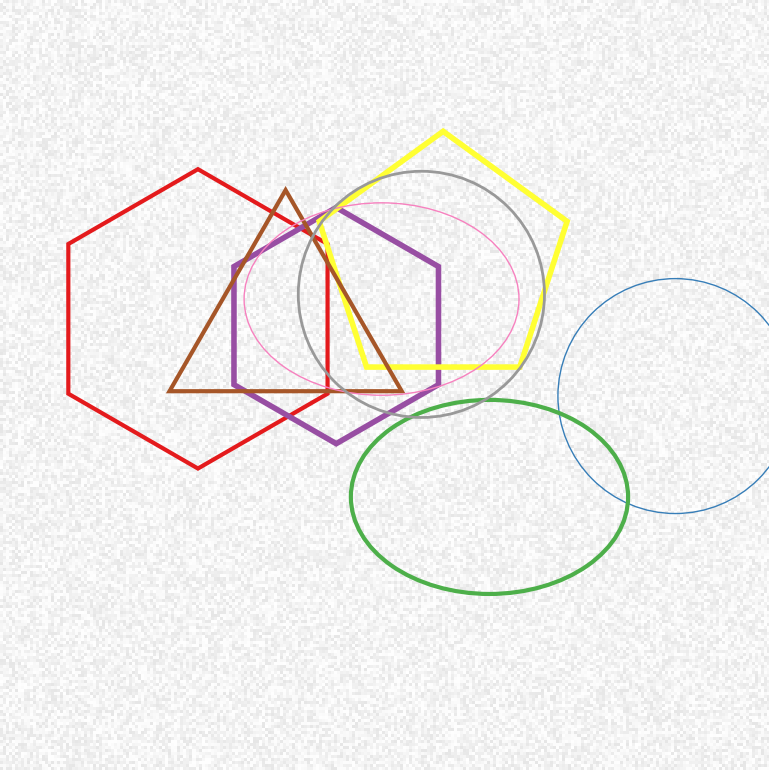[{"shape": "hexagon", "thickness": 1.5, "radius": 0.97, "center": [0.257, 0.586]}, {"shape": "circle", "thickness": 0.5, "radius": 0.76, "center": [0.877, 0.486]}, {"shape": "oval", "thickness": 1.5, "radius": 0.9, "center": [0.636, 0.355]}, {"shape": "hexagon", "thickness": 2, "radius": 0.77, "center": [0.437, 0.577]}, {"shape": "pentagon", "thickness": 2, "radius": 0.85, "center": [0.576, 0.66]}, {"shape": "triangle", "thickness": 1.5, "radius": 0.87, "center": [0.371, 0.579]}, {"shape": "oval", "thickness": 0.5, "radius": 0.89, "center": [0.496, 0.612]}, {"shape": "circle", "thickness": 1, "radius": 0.8, "center": [0.547, 0.618]}]